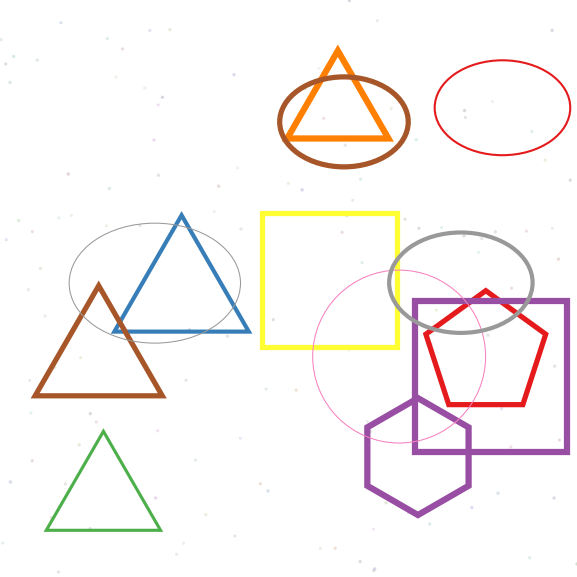[{"shape": "pentagon", "thickness": 2.5, "radius": 0.55, "center": [0.841, 0.387]}, {"shape": "oval", "thickness": 1, "radius": 0.59, "center": [0.87, 0.813]}, {"shape": "triangle", "thickness": 2, "radius": 0.67, "center": [0.314, 0.492]}, {"shape": "triangle", "thickness": 1.5, "radius": 0.57, "center": [0.179, 0.138]}, {"shape": "hexagon", "thickness": 3, "radius": 0.51, "center": [0.724, 0.209]}, {"shape": "square", "thickness": 3, "radius": 0.66, "center": [0.85, 0.347]}, {"shape": "triangle", "thickness": 3, "radius": 0.51, "center": [0.585, 0.81]}, {"shape": "square", "thickness": 2.5, "radius": 0.58, "center": [0.57, 0.515]}, {"shape": "oval", "thickness": 2.5, "radius": 0.56, "center": [0.596, 0.788]}, {"shape": "triangle", "thickness": 2.5, "radius": 0.64, "center": [0.171, 0.377]}, {"shape": "circle", "thickness": 0.5, "radius": 0.75, "center": [0.691, 0.382]}, {"shape": "oval", "thickness": 2, "radius": 0.62, "center": [0.798, 0.51]}, {"shape": "oval", "thickness": 0.5, "radius": 0.74, "center": [0.268, 0.509]}]